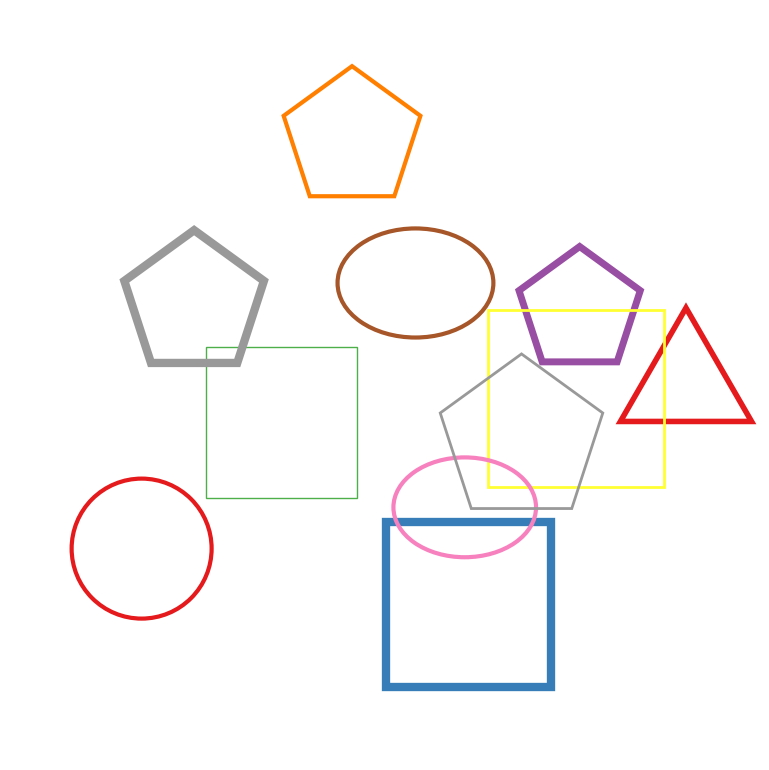[{"shape": "circle", "thickness": 1.5, "radius": 0.45, "center": [0.184, 0.288]}, {"shape": "triangle", "thickness": 2, "radius": 0.49, "center": [0.891, 0.502]}, {"shape": "square", "thickness": 3, "radius": 0.53, "center": [0.608, 0.215]}, {"shape": "square", "thickness": 0.5, "radius": 0.49, "center": [0.365, 0.452]}, {"shape": "pentagon", "thickness": 2.5, "radius": 0.41, "center": [0.753, 0.597]}, {"shape": "pentagon", "thickness": 1.5, "radius": 0.47, "center": [0.457, 0.821]}, {"shape": "square", "thickness": 1, "radius": 0.57, "center": [0.748, 0.482]}, {"shape": "oval", "thickness": 1.5, "radius": 0.51, "center": [0.54, 0.632]}, {"shape": "oval", "thickness": 1.5, "radius": 0.46, "center": [0.604, 0.341]}, {"shape": "pentagon", "thickness": 1, "radius": 0.55, "center": [0.677, 0.429]}, {"shape": "pentagon", "thickness": 3, "radius": 0.48, "center": [0.252, 0.606]}]